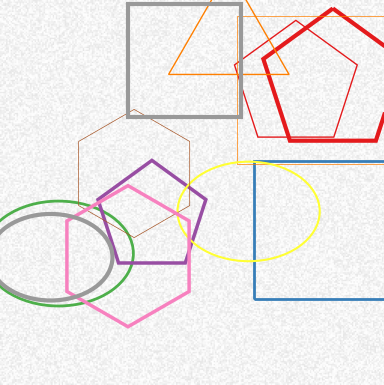[{"shape": "pentagon", "thickness": 3, "radius": 0.95, "center": [0.865, 0.788]}, {"shape": "pentagon", "thickness": 1, "radius": 0.84, "center": [0.768, 0.779]}, {"shape": "square", "thickness": 2, "radius": 0.9, "center": [0.84, 0.402]}, {"shape": "oval", "thickness": 2, "radius": 0.97, "center": [0.152, 0.341]}, {"shape": "pentagon", "thickness": 2.5, "radius": 0.74, "center": [0.395, 0.436]}, {"shape": "square", "thickness": 0.5, "radius": 0.97, "center": [0.808, 0.766]}, {"shape": "triangle", "thickness": 1, "radius": 0.9, "center": [0.594, 0.897]}, {"shape": "oval", "thickness": 1.5, "radius": 0.92, "center": [0.646, 0.451]}, {"shape": "hexagon", "thickness": 0.5, "radius": 0.83, "center": [0.349, 0.549]}, {"shape": "hexagon", "thickness": 2.5, "radius": 0.92, "center": [0.332, 0.335]}, {"shape": "oval", "thickness": 3, "radius": 0.8, "center": [0.132, 0.332]}, {"shape": "square", "thickness": 3, "radius": 0.73, "center": [0.479, 0.843]}]